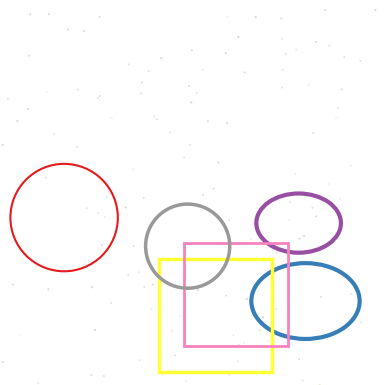[{"shape": "circle", "thickness": 1.5, "radius": 0.7, "center": [0.167, 0.435]}, {"shape": "oval", "thickness": 3, "radius": 0.7, "center": [0.793, 0.218]}, {"shape": "oval", "thickness": 3, "radius": 0.55, "center": [0.776, 0.421]}, {"shape": "square", "thickness": 2.5, "radius": 0.73, "center": [0.561, 0.181]}, {"shape": "square", "thickness": 2, "radius": 0.67, "center": [0.613, 0.235]}, {"shape": "circle", "thickness": 2.5, "radius": 0.55, "center": [0.487, 0.361]}]